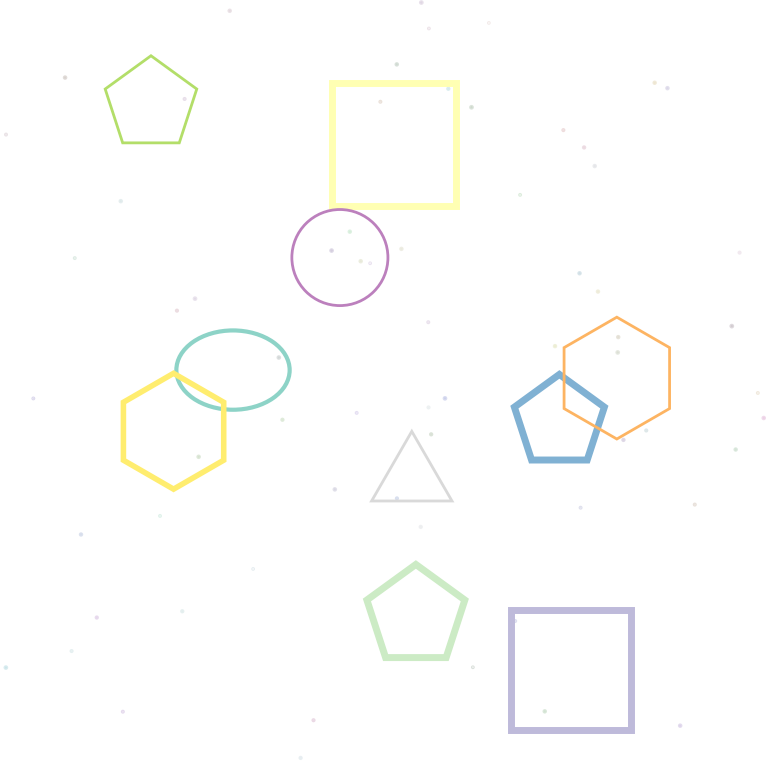[{"shape": "oval", "thickness": 1.5, "radius": 0.37, "center": [0.303, 0.519]}, {"shape": "square", "thickness": 2.5, "radius": 0.4, "center": [0.512, 0.812]}, {"shape": "square", "thickness": 2.5, "radius": 0.39, "center": [0.742, 0.129]}, {"shape": "pentagon", "thickness": 2.5, "radius": 0.31, "center": [0.726, 0.452]}, {"shape": "hexagon", "thickness": 1, "radius": 0.4, "center": [0.801, 0.509]}, {"shape": "pentagon", "thickness": 1, "radius": 0.31, "center": [0.196, 0.865]}, {"shape": "triangle", "thickness": 1, "radius": 0.3, "center": [0.535, 0.379]}, {"shape": "circle", "thickness": 1, "radius": 0.31, "center": [0.441, 0.666]}, {"shape": "pentagon", "thickness": 2.5, "radius": 0.33, "center": [0.54, 0.2]}, {"shape": "hexagon", "thickness": 2, "radius": 0.38, "center": [0.225, 0.44]}]